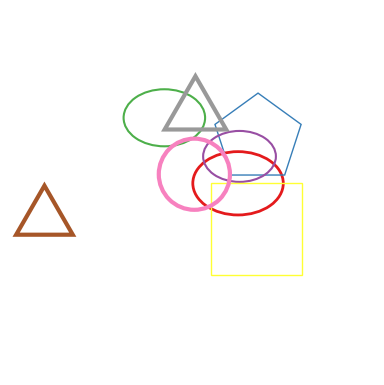[{"shape": "oval", "thickness": 2, "radius": 0.59, "center": [0.618, 0.524]}, {"shape": "pentagon", "thickness": 1, "radius": 0.59, "center": [0.67, 0.641]}, {"shape": "oval", "thickness": 1.5, "radius": 0.53, "center": [0.427, 0.694]}, {"shape": "oval", "thickness": 1.5, "radius": 0.47, "center": [0.622, 0.594]}, {"shape": "square", "thickness": 1, "radius": 0.59, "center": [0.666, 0.405]}, {"shape": "triangle", "thickness": 3, "radius": 0.42, "center": [0.115, 0.433]}, {"shape": "circle", "thickness": 3, "radius": 0.46, "center": [0.505, 0.547]}, {"shape": "triangle", "thickness": 3, "radius": 0.46, "center": [0.508, 0.71]}]